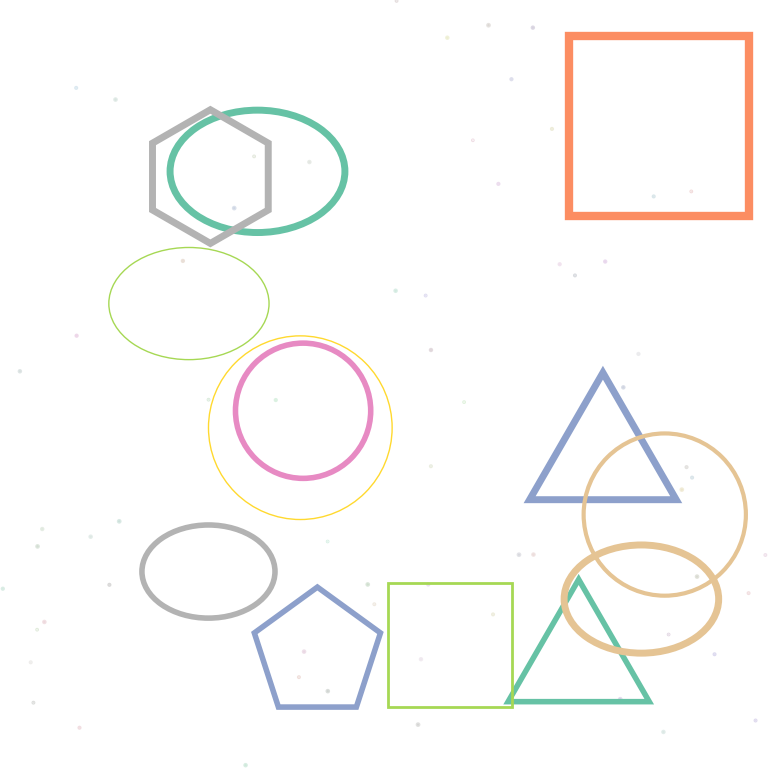[{"shape": "oval", "thickness": 2.5, "radius": 0.57, "center": [0.334, 0.777]}, {"shape": "triangle", "thickness": 2, "radius": 0.53, "center": [0.752, 0.142]}, {"shape": "square", "thickness": 3, "radius": 0.59, "center": [0.856, 0.836]}, {"shape": "pentagon", "thickness": 2, "radius": 0.43, "center": [0.412, 0.151]}, {"shape": "triangle", "thickness": 2.5, "radius": 0.55, "center": [0.783, 0.406]}, {"shape": "circle", "thickness": 2, "radius": 0.44, "center": [0.394, 0.467]}, {"shape": "oval", "thickness": 0.5, "radius": 0.52, "center": [0.245, 0.606]}, {"shape": "square", "thickness": 1, "radius": 0.4, "center": [0.584, 0.163]}, {"shape": "circle", "thickness": 0.5, "radius": 0.6, "center": [0.39, 0.445]}, {"shape": "circle", "thickness": 1.5, "radius": 0.53, "center": [0.863, 0.332]}, {"shape": "oval", "thickness": 2.5, "radius": 0.5, "center": [0.833, 0.222]}, {"shape": "oval", "thickness": 2, "radius": 0.43, "center": [0.271, 0.258]}, {"shape": "hexagon", "thickness": 2.5, "radius": 0.43, "center": [0.273, 0.771]}]